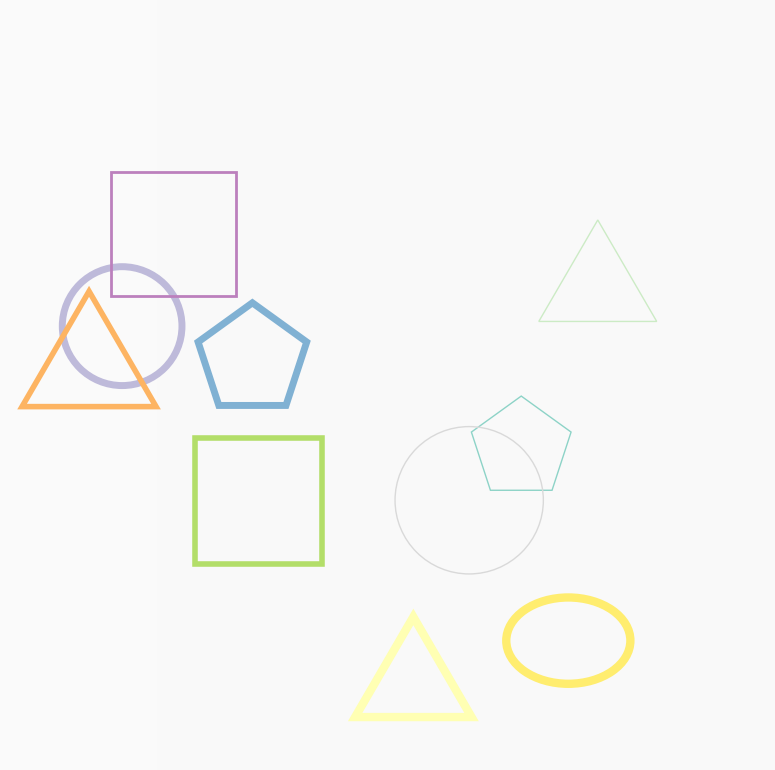[{"shape": "pentagon", "thickness": 0.5, "radius": 0.34, "center": [0.673, 0.418]}, {"shape": "triangle", "thickness": 3, "radius": 0.43, "center": [0.533, 0.112]}, {"shape": "circle", "thickness": 2.5, "radius": 0.39, "center": [0.158, 0.576]}, {"shape": "pentagon", "thickness": 2.5, "radius": 0.37, "center": [0.326, 0.533]}, {"shape": "triangle", "thickness": 2, "radius": 0.5, "center": [0.115, 0.522]}, {"shape": "square", "thickness": 2, "radius": 0.41, "center": [0.334, 0.349]}, {"shape": "circle", "thickness": 0.5, "radius": 0.48, "center": [0.605, 0.35]}, {"shape": "square", "thickness": 1, "radius": 0.4, "center": [0.224, 0.696]}, {"shape": "triangle", "thickness": 0.5, "radius": 0.44, "center": [0.771, 0.626]}, {"shape": "oval", "thickness": 3, "radius": 0.4, "center": [0.733, 0.168]}]